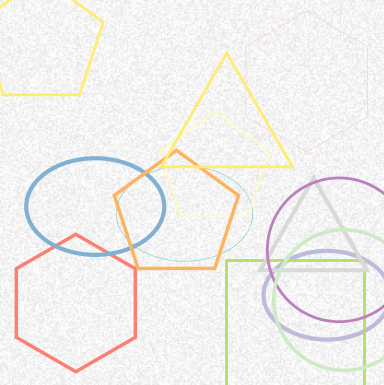[{"shape": "oval", "thickness": 0.5, "radius": 0.88, "center": [0.479, 0.445]}, {"shape": "pentagon", "thickness": 1, "radius": 0.75, "center": [0.557, 0.561]}, {"shape": "oval", "thickness": 3, "radius": 0.82, "center": [0.849, 0.233]}, {"shape": "hexagon", "thickness": 2.5, "radius": 0.89, "center": [0.197, 0.213]}, {"shape": "oval", "thickness": 3, "radius": 0.9, "center": [0.247, 0.463]}, {"shape": "pentagon", "thickness": 2.5, "radius": 0.85, "center": [0.458, 0.44]}, {"shape": "square", "thickness": 2, "radius": 0.9, "center": [0.765, 0.145]}, {"shape": "hexagon", "thickness": 0.5, "radius": 0.91, "center": [0.797, 0.788]}, {"shape": "triangle", "thickness": 3, "radius": 0.8, "center": [0.815, 0.378]}, {"shape": "circle", "thickness": 2, "radius": 0.93, "center": [0.881, 0.351]}, {"shape": "circle", "thickness": 2.5, "radius": 0.91, "center": [0.894, 0.221]}, {"shape": "triangle", "thickness": 2, "radius": 0.99, "center": [0.589, 0.665]}, {"shape": "pentagon", "thickness": 2, "radius": 0.84, "center": [0.107, 0.891]}]